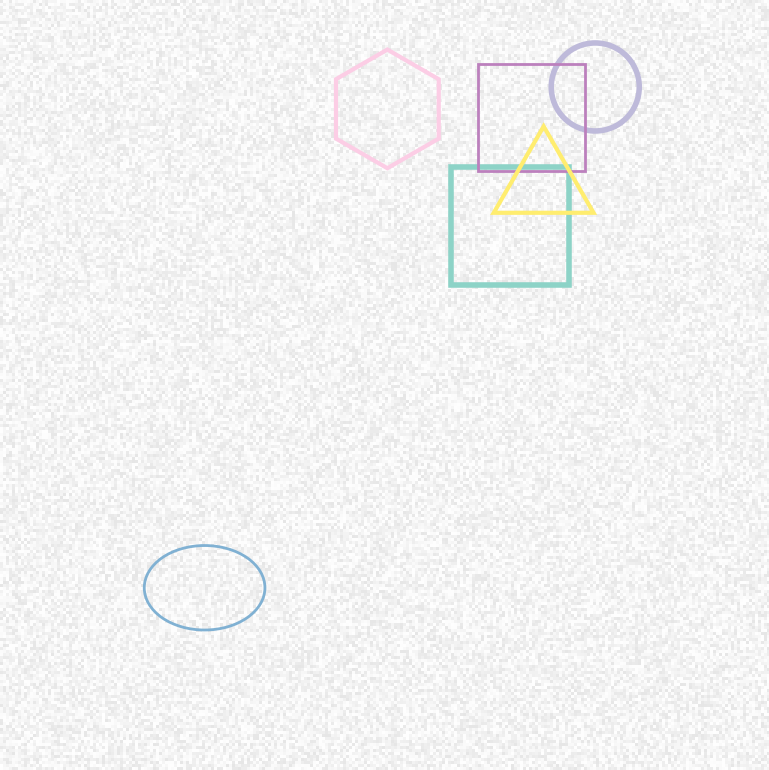[{"shape": "square", "thickness": 2, "radius": 0.38, "center": [0.662, 0.706]}, {"shape": "circle", "thickness": 2, "radius": 0.29, "center": [0.773, 0.887]}, {"shape": "oval", "thickness": 1, "radius": 0.39, "center": [0.266, 0.237]}, {"shape": "hexagon", "thickness": 1.5, "radius": 0.39, "center": [0.503, 0.859]}, {"shape": "square", "thickness": 1, "radius": 0.35, "center": [0.69, 0.848]}, {"shape": "triangle", "thickness": 1.5, "radius": 0.37, "center": [0.706, 0.761]}]